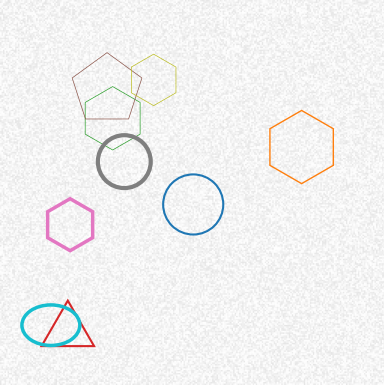[{"shape": "circle", "thickness": 1.5, "radius": 0.39, "center": [0.502, 0.469]}, {"shape": "hexagon", "thickness": 1, "radius": 0.48, "center": [0.783, 0.618]}, {"shape": "hexagon", "thickness": 0.5, "radius": 0.41, "center": [0.293, 0.693]}, {"shape": "triangle", "thickness": 1.5, "radius": 0.39, "center": [0.176, 0.14]}, {"shape": "pentagon", "thickness": 0.5, "radius": 0.48, "center": [0.278, 0.768]}, {"shape": "hexagon", "thickness": 2.5, "radius": 0.34, "center": [0.182, 0.416]}, {"shape": "circle", "thickness": 3, "radius": 0.34, "center": [0.323, 0.58]}, {"shape": "hexagon", "thickness": 0.5, "radius": 0.33, "center": [0.399, 0.792]}, {"shape": "oval", "thickness": 2.5, "radius": 0.38, "center": [0.132, 0.155]}]